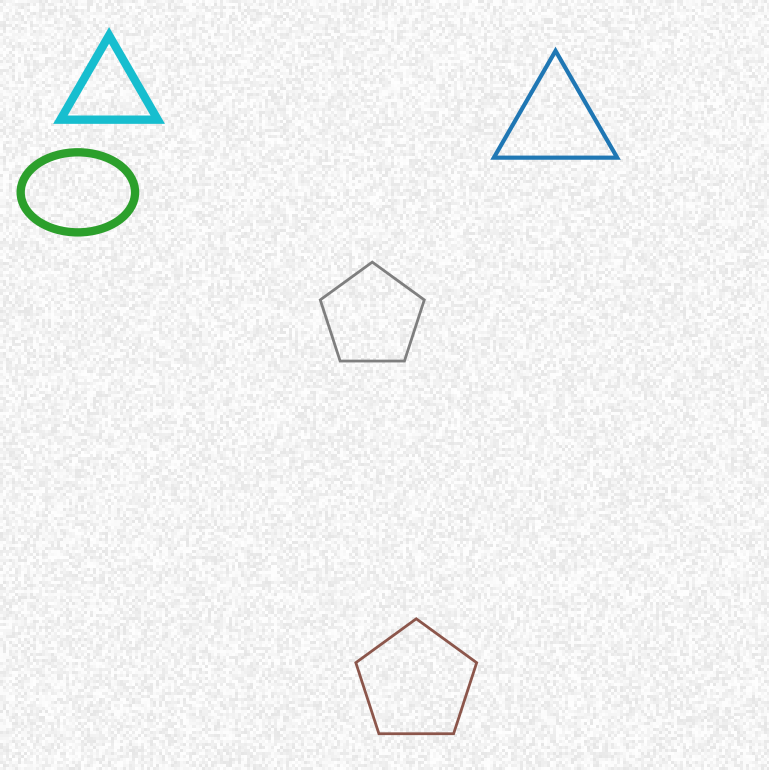[{"shape": "triangle", "thickness": 1.5, "radius": 0.46, "center": [0.721, 0.841]}, {"shape": "oval", "thickness": 3, "radius": 0.37, "center": [0.101, 0.75]}, {"shape": "pentagon", "thickness": 1, "radius": 0.41, "center": [0.541, 0.114]}, {"shape": "pentagon", "thickness": 1, "radius": 0.36, "center": [0.483, 0.589]}, {"shape": "triangle", "thickness": 3, "radius": 0.36, "center": [0.142, 0.881]}]